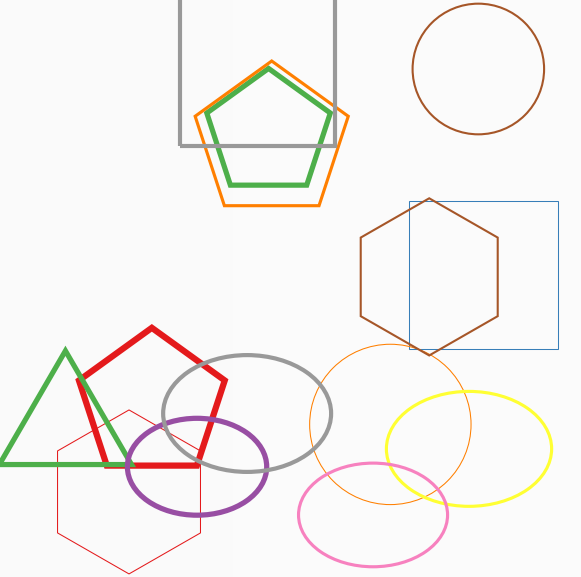[{"shape": "hexagon", "thickness": 0.5, "radius": 0.71, "center": [0.222, 0.147]}, {"shape": "pentagon", "thickness": 3, "radius": 0.66, "center": [0.261, 0.3]}, {"shape": "square", "thickness": 0.5, "radius": 0.64, "center": [0.832, 0.523]}, {"shape": "triangle", "thickness": 2.5, "radius": 0.66, "center": [0.113, 0.26]}, {"shape": "pentagon", "thickness": 2.5, "radius": 0.56, "center": [0.462, 0.769]}, {"shape": "oval", "thickness": 2.5, "radius": 0.6, "center": [0.339, 0.191]}, {"shape": "circle", "thickness": 0.5, "radius": 0.69, "center": [0.672, 0.264]}, {"shape": "pentagon", "thickness": 1.5, "radius": 0.69, "center": [0.467, 0.755]}, {"shape": "oval", "thickness": 1.5, "radius": 0.71, "center": [0.807, 0.222]}, {"shape": "hexagon", "thickness": 1, "radius": 0.68, "center": [0.738, 0.52]}, {"shape": "circle", "thickness": 1, "radius": 0.57, "center": [0.823, 0.88]}, {"shape": "oval", "thickness": 1.5, "radius": 0.64, "center": [0.642, 0.107]}, {"shape": "square", "thickness": 2, "radius": 0.67, "center": [0.443, 0.88]}, {"shape": "oval", "thickness": 2, "radius": 0.72, "center": [0.425, 0.283]}]